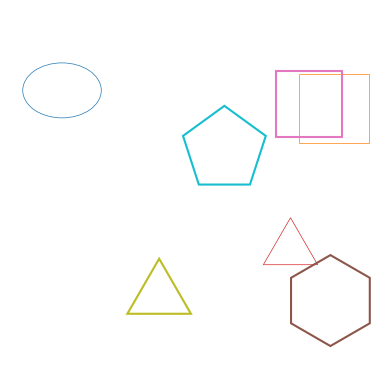[{"shape": "oval", "thickness": 0.5, "radius": 0.51, "center": [0.161, 0.765]}, {"shape": "square", "thickness": 0.5, "radius": 0.45, "center": [0.868, 0.718]}, {"shape": "triangle", "thickness": 0.5, "radius": 0.41, "center": [0.755, 0.353]}, {"shape": "hexagon", "thickness": 1.5, "radius": 0.59, "center": [0.858, 0.219]}, {"shape": "square", "thickness": 1.5, "radius": 0.43, "center": [0.804, 0.729]}, {"shape": "triangle", "thickness": 1.5, "radius": 0.48, "center": [0.413, 0.233]}, {"shape": "pentagon", "thickness": 1.5, "radius": 0.56, "center": [0.583, 0.612]}]